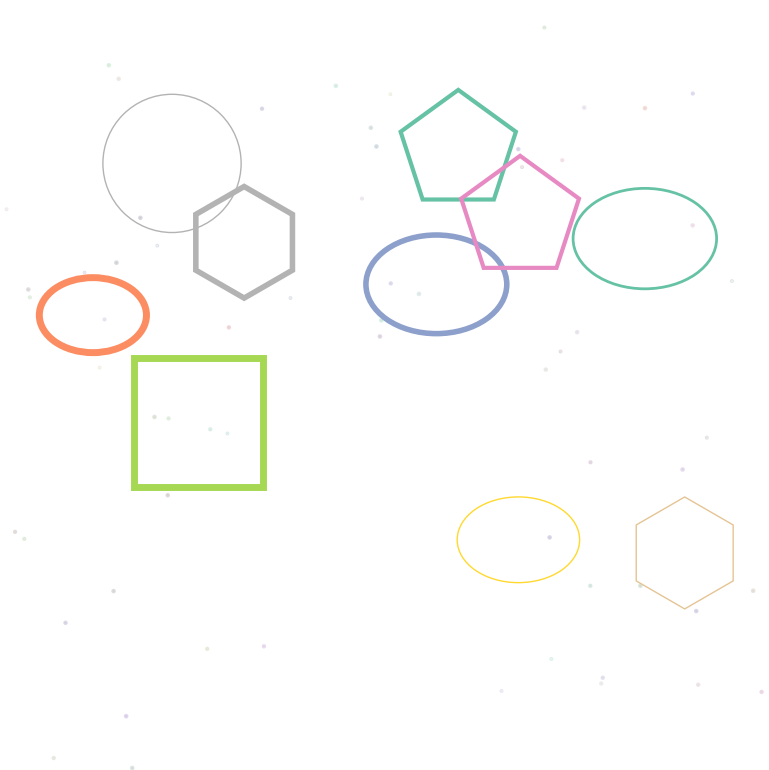[{"shape": "oval", "thickness": 1, "radius": 0.47, "center": [0.837, 0.69]}, {"shape": "pentagon", "thickness": 1.5, "radius": 0.39, "center": [0.595, 0.805]}, {"shape": "oval", "thickness": 2.5, "radius": 0.35, "center": [0.121, 0.591]}, {"shape": "oval", "thickness": 2, "radius": 0.46, "center": [0.567, 0.631]}, {"shape": "pentagon", "thickness": 1.5, "radius": 0.4, "center": [0.675, 0.717]}, {"shape": "square", "thickness": 2.5, "radius": 0.42, "center": [0.258, 0.451]}, {"shape": "oval", "thickness": 0.5, "radius": 0.4, "center": [0.673, 0.299]}, {"shape": "hexagon", "thickness": 0.5, "radius": 0.36, "center": [0.889, 0.282]}, {"shape": "circle", "thickness": 0.5, "radius": 0.45, "center": [0.223, 0.788]}, {"shape": "hexagon", "thickness": 2, "radius": 0.36, "center": [0.317, 0.685]}]